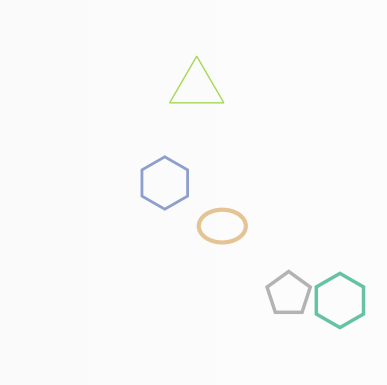[{"shape": "hexagon", "thickness": 2.5, "radius": 0.35, "center": [0.877, 0.22]}, {"shape": "hexagon", "thickness": 2, "radius": 0.34, "center": [0.425, 0.525]}, {"shape": "triangle", "thickness": 1, "radius": 0.4, "center": [0.508, 0.773]}, {"shape": "oval", "thickness": 3, "radius": 0.3, "center": [0.574, 0.413]}, {"shape": "pentagon", "thickness": 2.5, "radius": 0.29, "center": [0.745, 0.236]}]